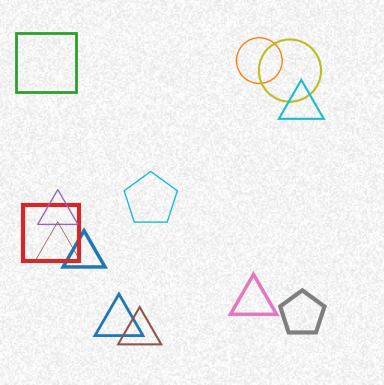[{"shape": "triangle", "thickness": 2.5, "radius": 0.31, "center": [0.218, 0.338]}, {"shape": "triangle", "thickness": 2, "radius": 0.36, "center": [0.309, 0.164]}, {"shape": "circle", "thickness": 1, "radius": 0.3, "center": [0.674, 0.843]}, {"shape": "square", "thickness": 2, "radius": 0.39, "center": [0.12, 0.838]}, {"shape": "square", "thickness": 3, "radius": 0.36, "center": [0.132, 0.394]}, {"shape": "triangle", "thickness": 1, "radius": 0.3, "center": [0.15, 0.447]}, {"shape": "triangle", "thickness": 0.5, "radius": 0.34, "center": [0.15, 0.356]}, {"shape": "triangle", "thickness": 1.5, "radius": 0.32, "center": [0.363, 0.138]}, {"shape": "triangle", "thickness": 2.5, "radius": 0.35, "center": [0.658, 0.218]}, {"shape": "pentagon", "thickness": 3, "radius": 0.3, "center": [0.785, 0.185]}, {"shape": "circle", "thickness": 1.5, "radius": 0.4, "center": [0.753, 0.817]}, {"shape": "triangle", "thickness": 1.5, "radius": 0.34, "center": [0.783, 0.725]}, {"shape": "pentagon", "thickness": 1, "radius": 0.36, "center": [0.392, 0.482]}]